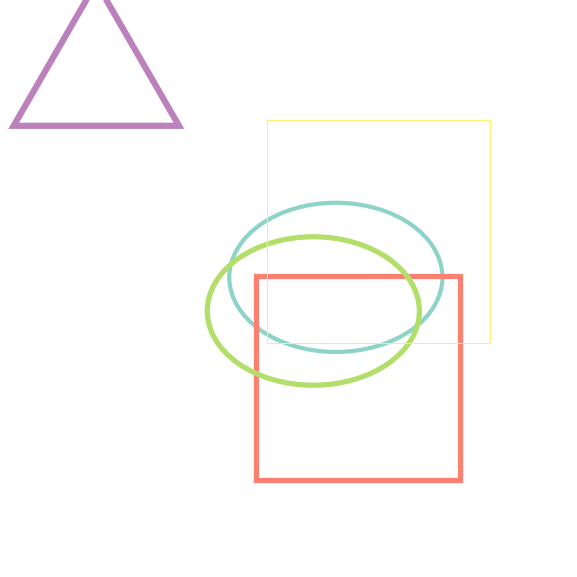[{"shape": "oval", "thickness": 2, "radius": 0.92, "center": [0.582, 0.519]}, {"shape": "square", "thickness": 2.5, "radius": 0.88, "center": [0.619, 0.345]}, {"shape": "oval", "thickness": 2.5, "radius": 0.92, "center": [0.543, 0.461]}, {"shape": "triangle", "thickness": 3, "radius": 0.83, "center": [0.167, 0.864]}, {"shape": "square", "thickness": 0.5, "radius": 0.97, "center": [0.655, 0.599]}]